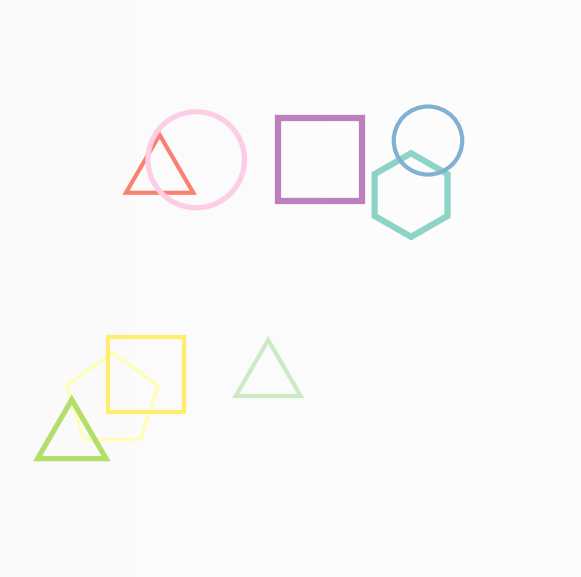[{"shape": "hexagon", "thickness": 3, "radius": 0.36, "center": [0.707, 0.661]}, {"shape": "pentagon", "thickness": 1.5, "radius": 0.42, "center": [0.193, 0.306]}, {"shape": "triangle", "thickness": 2, "radius": 0.33, "center": [0.275, 0.699]}, {"shape": "circle", "thickness": 2, "radius": 0.29, "center": [0.736, 0.756]}, {"shape": "triangle", "thickness": 2.5, "radius": 0.34, "center": [0.124, 0.239]}, {"shape": "circle", "thickness": 2.5, "radius": 0.42, "center": [0.338, 0.723]}, {"shape": "square", "thickness": 3, "radius": 0.36, "center": [0.551, 0.723]}, {"shape": "triangle", "thickness": 2, "radius": 0.32, "center": [0.461, 0.346]}, {"shape": "square", "thickness": 2, "radius": 0.33, "center": [0.251, 0.351]}]